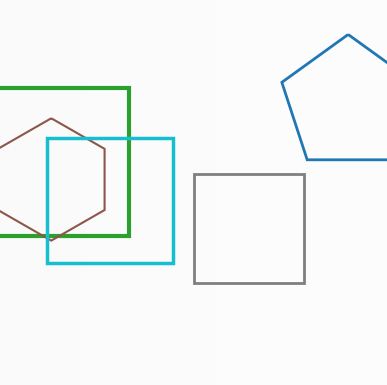[{"shape": "pentagon", "thickness": 2, "radius": 0.9, "center": [0.898, 0.731]}, {"shape": "square", "thickness": 3, "radius": 0.96, "center": [0.141, 0.579]}, {"shape": "hexagon", "thickness": 1.5, "radius": 0.79, "center": [0.132, 0.534]}, {"shape": "square", "thickness": 2, "radius": 0.71, "center": [0.643, 0.406]}, {"shape": "square", "thickness": 2.5, "radius": 0.81, "center": [0.284, 0.479]}]